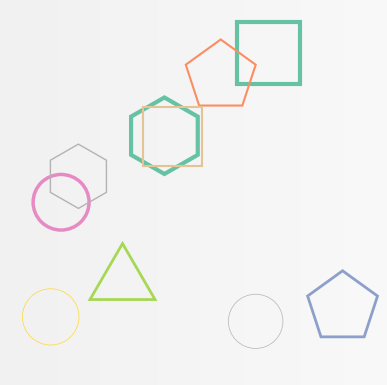[{"shape": "square", "thickness": 3, "radius": 0.4, "center": [0.693, 0.863]}, {"shape": "hexagon", "thickness": 3, "radius": 0.5, "center": [0.424, 0.647]}, {"shape": "pentagon", "thickness": 1.5, "radius": 0.47, "center": [0.57, 0.803]}, {"shape": "pentagon", "thickness": 2, "radius": 0.47, "center": [0.884, 0.202]}, {"shape": "circle", "thickness": 2.5, "radius": 0.36, "center": [0.158, 0.475]}, {"shape": "triangle", "thickness": 2, "radius": 0.48, "center": [0.316, 0.27]}, {"shape": "circle", "thickness": 0.5, "radius": 0.37, "center": [0.131, 0.177]}, {"shape": "square", "thickness": 1.5, "radius": 0.38, "center": [0.445, 0.646]}, {"shape": "circle", "thickness": 0.5, "radius": 0.35, "center": [0.66, 0.165]}, {"shape": "hexagon", "thickness": 1, "radius": 0.42, "center": [0.202, 0.542]}]